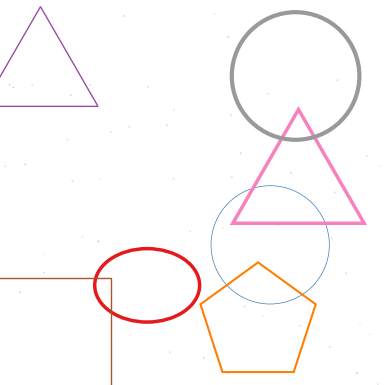[{"shape": "oval", "thickness": 2.5, "radius": 0.68, "center": [0.382, 0.259]}, {"shape": "circle", "thickness": 0.5, "radius": 0.77, "center": [0.702, 0.364]}, {"shape": "triangle", "thickness": 1, "radius": 0.86, "center": [0.105, 0.81]}, {"shape": "pentagon", "thickness": 1.5, "radius": 0.79, "center": [0.67, 0.161]}, {"shape": "square", "thickness": 1, "radius": 0.82, "center": [0.123, 0.113]}, {"shape": "triangle", "thickness": 2.5, "radius": 0.98, "center": [0.775, 0.519]}, {"shape": "circle", "thickness": 3, "radius": 0.83, "center": [0.768, 0.803]}]